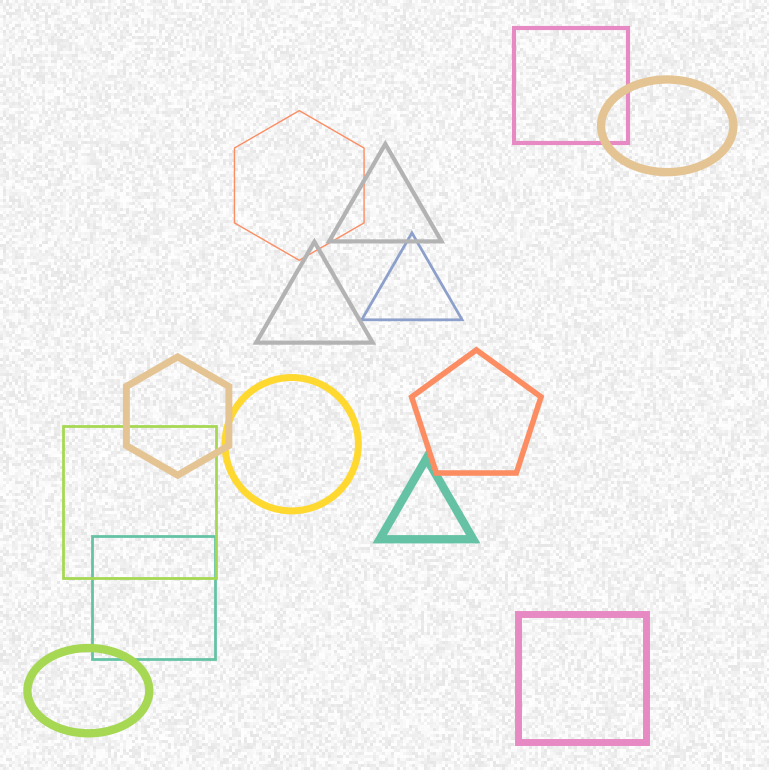[{"shape": "square", "thickness": 1, "radius": 0.4, "center": [0.199, 0.224]}, {"shape": "triangle", "thickness": 3, "radius": 0.35, "center": [0.554, 0.335]}, {"shape": "pentagon", "thickness": 2, "radius": 0.44, "center": [0.619, 0.457]}, {"shape": "hexagon", "thickness": 0.5, "radius": 0.49, "center": [0.389, 0.759]}, {"shape": "triangle", "thickness": 1, "radius": 0.38, "center": [0.535, 0.622]}, {"shape": "square", "thickness": 2.5, "radius": 0.42, "center": [0.756, 0.119]}, {"shape": "square", "thickness": 1.5, "radius": 0.37, "center": [0.742, 0.889]}, {"shape": "square", "thickness": 1, "radius": 0.49, "center": [0.181, 0.348]}, {"shape": "oval", "thickness": 3, "radius": 0.4, "center": [0.115, 0.103]}, {"shape": "circle", "thickness": 2.5, "radius": 0.43, "center": [0.379, 0.423]}, {"shape": "hexagon", "thickness": 2.5, "radius": 0.38, "center": [0.231, 0.46]}, {"shape": "oval", "thickness": 3, "radius": 0.43, "center": [0.867, 0.837]}, {"shape": "triangle", "thickness": 1.5, "radius": 0.44, "center": [0.408, 0.599]}, {"shape": "triangle", "thickness": 1.5, "radius": 0.42, "center": [0.5, 0.729]}]